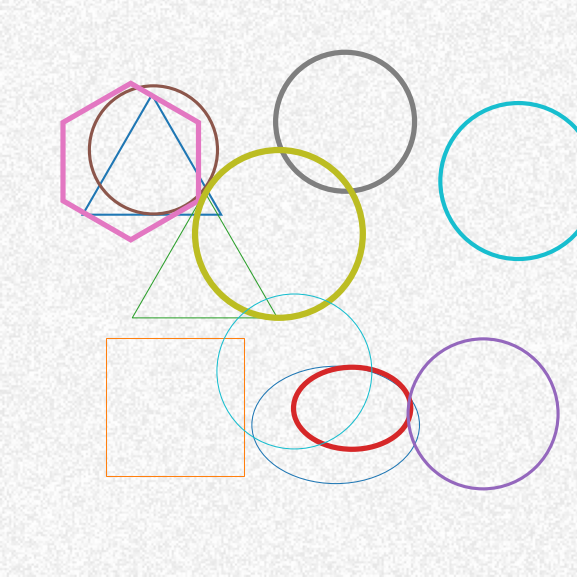[{"shape": "oval", "thickness": 0.5, "radius": 0.73, "center": [0.581, 0.263]}, {"shape": "triangle", "thickness": 1, "radius": 0.69, "center": [0.263, 0.697]}, {"shape": "square", "thickness": 0.5, "radius": 0.6, "center": [0.303, 0.295]}, {"shape": "triangle", "thickness": 0.5, "radius": 0.73, "center": [0.355, 0.521]}, {"shape": "oval", "thickness": 2.5, "radius": 0.51, "center": [0.61, 0.292]}, {"shape": "circle", "thickness": 1.5, "radius": 0.65, "center": [0.837, 0.282]}, {"shape": "circle", "thickness": 1.5, "radius": 0.55, "center": [0.266, 0.74]}, {"shape": "hexagon", "thickness": 2.5, "radius": 0.68, "center": [0.226, 0.719]}, {"shape": "circle", "thickness": 2.5, "radius": 0.6, "center": [0.598, 0.788]}, {"shape": "circle", "thickness": 3, "radius": 0.73, "center": [0.483, 0.594]}, {"shape": "circle", "thickness": 2, "radius": 0.68, "center": [0.898, 0.686]}, {"shape": "circle", "thickness": 0.5, "radius": 0.67, "center": [0.51, 0.356]}]